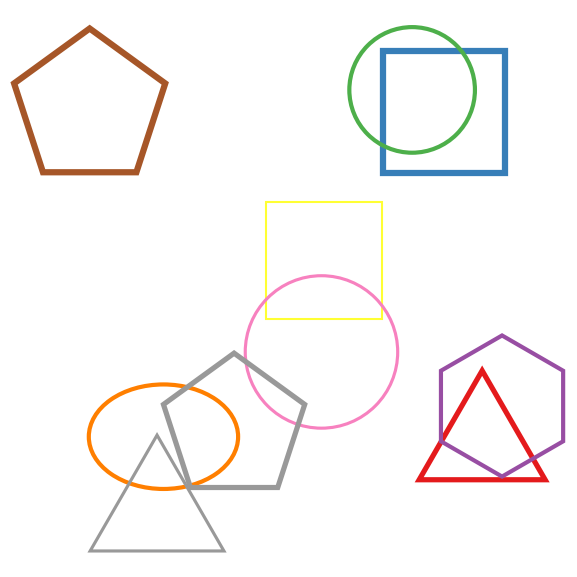[{"shape": "triangle", "thickness": 2.5, "radius": 0.63, "center": [0.835, 0.231]}, {"shape": "square", "thickness": 3, "radius": 0.53, "center": [0.768, 0.805]}, {"shape": "circle", "thickness": 2, "radius": 0.54, "center": [0.714, 0.843]}, {"shape": "hexagon", "thickness": 2, "radius": 0.61, "center": [0.869, 0.296]}, {"shape": "oval", "thickness": 2, "radius": 0.65, "center": [0.283, 0.243]}, {"shape": "square", "thickness": 1, "radius": 0.51, "center": [0.561, 0.548]}, {"shape": "pentagon", "thickness": 3, "radius": 0.69, "center": [0.155, 0.812]}, {"shape": "circle", "thickness": 1.5, "radius": 0.66, "center": [0.557, 0.39]}, {"shape": "pentagon", "thickness": 2.5, "radius": 0.64, "center": [0.405, 0.259]}, {"shape": "triangle", "thickness": 1.5, "radius": 0.67, "center": [0.272, 0.112]}]